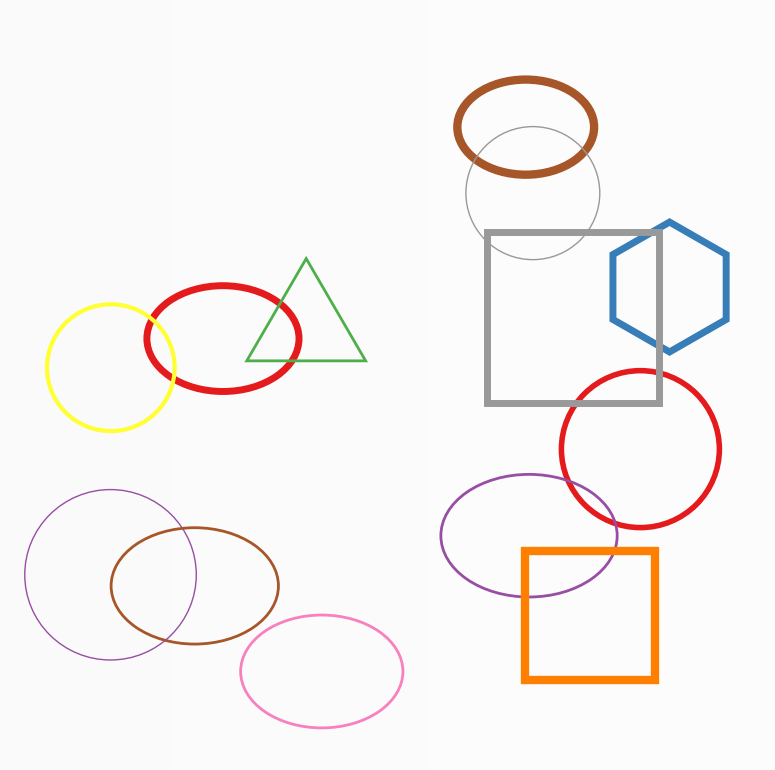[{"shape": "circle", "thickness": 2, "radius": 0.51, "center": [0.826, 0.417]}, {"shape": "oval", "thickness": 2.5, "radius": 0.49, "center": [0.288, 0.56]}, {"shape": "hexagon", "thickness": 2.5, "radius": 0.42, "center": [0.864, 0.627]}, {"shape": "triangle", "thickness": 1, "radius": 0.44, "center": [0.395, 0.576]}, {"shape": "circle", "thickness": 0.5, "radius": 0.55, "center": [0.143, 0.254]}, {"shape": "oval", "thickness": 1, "radius": 0.57, "center": [0.683, 0.304]}, {"shape": "square", "thickness": 3, "radius": 0.42, "center": [0.761, 0.2]}, {"shape": "circle", "thickness": 1.5, "radius": 0.41, "center": [0.143, 0.522]}, {"shape": "oval", "thickness": 3, "radius": 0.44, "center": [0.678, 0.835]}, {"shape": "oval", "thickness": 1, "radius": 0.54, "center": [0.251, 0.239]}, {"shape": "oval", "thickness": 1, "radius": 0.52, "center": [0.415, 0.128]}, {"shape": "square", "thickness": 2.5, "radius": 0.56, "center": [0.74, 0.587]}, {"shape": "circle", "thickness": 0.5, "radius": 0.43, "center": [0.688, 0.749]}]